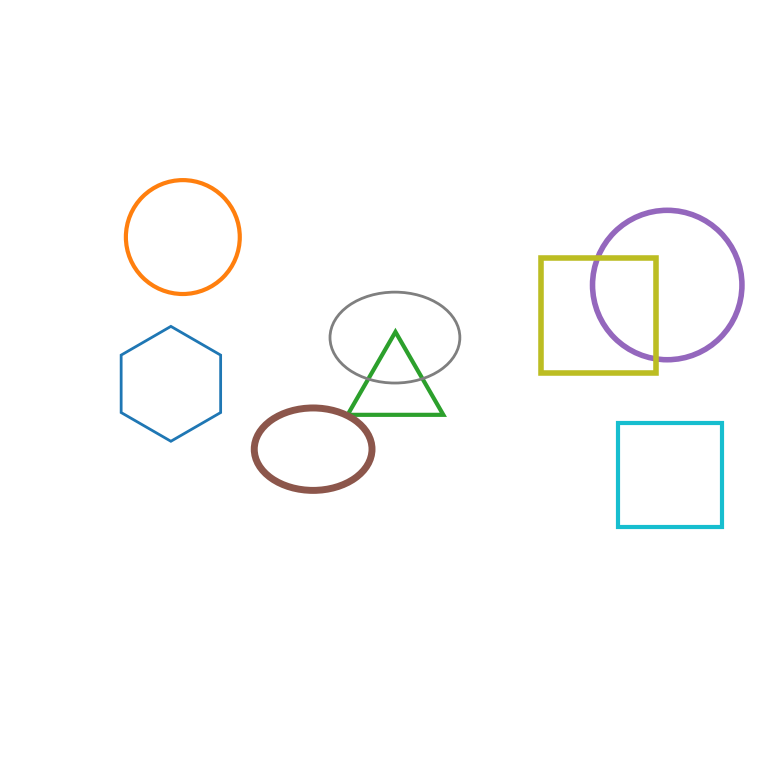[{"shape": "hexagon", "thickness": 1, "radius": 0.37, "center": [0.222, 0.502]}, {"shape": "circle", "thickness": 1.5, "radius": 0.37, "center": [0.237, 0.692]}, {"shape": "triangle", "thickness": 1.5, "radius": 0.36, "center": [0.514, 0.497]}, {"shape": "circle", "thickness": 2, "radius": 0.49, "center": [0.867, 0.63]}, {"shape": "oval", "thickness": 2.5, "radius": 0.38, "center": [0.407, 0.417]}, {"shape": "oval", "thickness": 1, "radius": 0.42, "center": [0.513, 0.562]}, {"shape": "square", "thickness": 2, "radius": 0.37, "center": [0.777, 0.59]}, {"shape": "square", "thickness": 1.5, "radius": 0.34, "center": [0.87, 0.383]}]